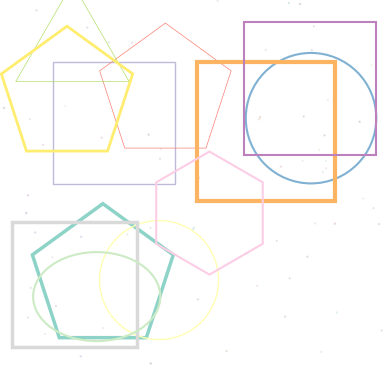[{"shape": "pentagon", "thickness": 2.5, "radius": 0.96, "center": [0.267, 0.279]}, {"shape": "circle", "thickness": 1, "radius": 0.77, "center": [0.413, 0.273]}, {"shape": "square", "thickness": 1, "radius": 0.79, "center": [0.297, 0.681]}, {"shape": "pentagon", "thickness": 0.5, "radius": 0.9, "center": [0.43, 0.761]}, {"shape": "circle", "thickness": 1.5, "radius": 0.85, "center": [0.808, 0.693]}, {"shape": "square", "thickness": 3, "radius": 0.9, "center": [0.69, 0.658]}, {"shape": "triangle", "thickness": 0.5, "radius": 0.85, "center": [0.188, 0.873]}, {"shape": "hexagon", "thickness": 1.5, "radius": 0.8, "center": [0.544, 0.447]}, {"shape": "square", "thickness": 2.5, "radius": 0.81, "center": [0.193, 0.262]}, {"shape": "square", "thickness": 1.5, "radius": 0.86, "center": [0.805, 0.77]}, {"shape": "oval", "thickness": 1.5, "radius": 0.83, "center": [0.251, 0.23]}, {"shape": "pentagon", "thickness": 2, "radius": 0.9, "center": [0.174, 0.753]}]